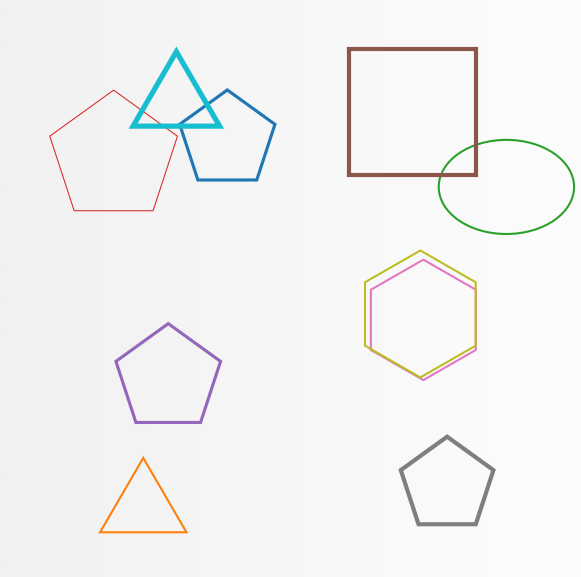[{"shape": "pentagon", "thickness": 1.5, "radius": 0.43, "center": [0.391, 0.757]}, {"shape": "triangle", "thickness": 1, "radius": 0.43, "center": [0.246, 0.12]}, {"shape": "oval", "thickness": 1, "radius": 0.58, "center": [0.871, 0.675]}, {"shape": "pentagon", "thickness": 0.5, "radius": 0.58, "center": [0.195, 0.728]}, {"shape": "pentagon", "thickness": 1.5, "radius": 0.47, "center": [0.289, 0.344]}, {"shape": "square", "thickness": 2, "radius": 0.55, "center": [0.709, 0.805]}, {"shape": "hexagon", "thickness": 1, "radius": 0.52, "center": [0.728, 0.445]}, {"shape": "pentagon", "thickness": 2, "radius": 0.42, "center": [0.769, 0.159]}, {"shape": "hexagon", "thickness": 1, "radius": 0.55, "center": [0.723, 0.455]}, {"shape": "triangle", "thickness": 2.5, "radius": 0.43, "center": [0.303, 0.824]}]